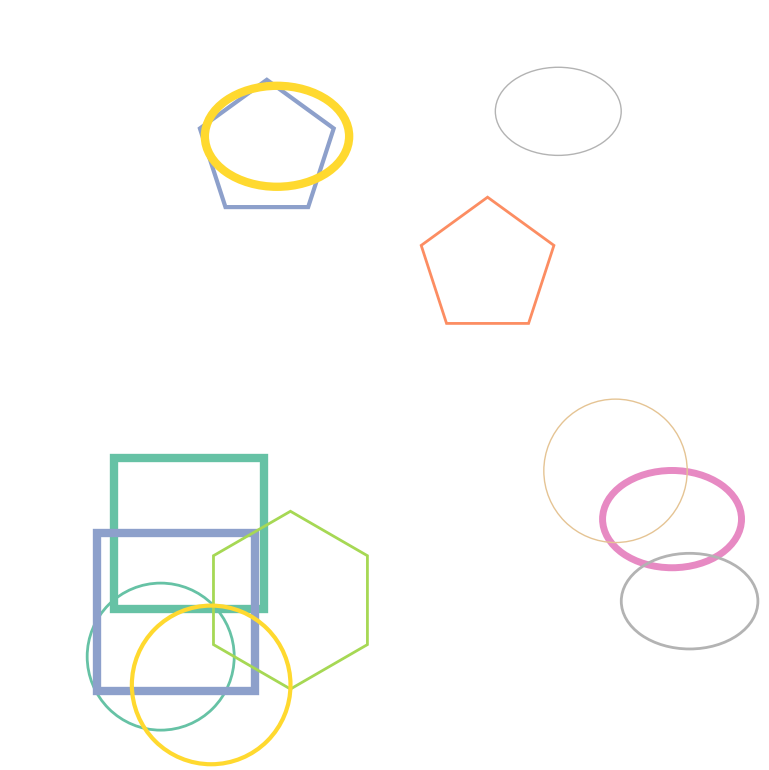[{"shape": "circle", "thickness": 1, "radius": 0.48, "center": [0.209, 0.147]}, {"shape": "square", "thickness": 3, "radius": 0.49, "center": [0.245, 0.307]}, {"shape": "pentagon", "thickness": 1, "radius": 0.45, "center": [0.633, 0.653]}, {"shape": "square", "thickness": 3, "radius": 0.51, "center": [0.229, 0.205]}, {"shape": "pentagon", "thickness": 1.5, "radius": 0.46, "center": [0.347, 0.805]}, {"shape": "oval", "thickness": 2.5, "radius": 0.45, "center": [0.873, 0.326]}, {"shape": "hexagon", "thickness": 1, "radius": 0.58, "center": [0.377, 0.221]}, {"shape": "circle", "thickness": 1.5, "radius": 0.52, "center": [0.274, 0.11]}, {"shape": "oval", "thickness": 3, "radius": 0.47, "center": [0.36, 0.823]}, {"shape": "circle", "thickness": 0.5, "radius": 0.47, "center": [0.799, 0.389]}, {"shape": "oval", "thickness": 0.5, "radius": 0.41, "center": [0.725, 0.855]}, {"shape": "oval", "thickness": 1, "radius": 0.44, "center": [0.896, 0.219]}]